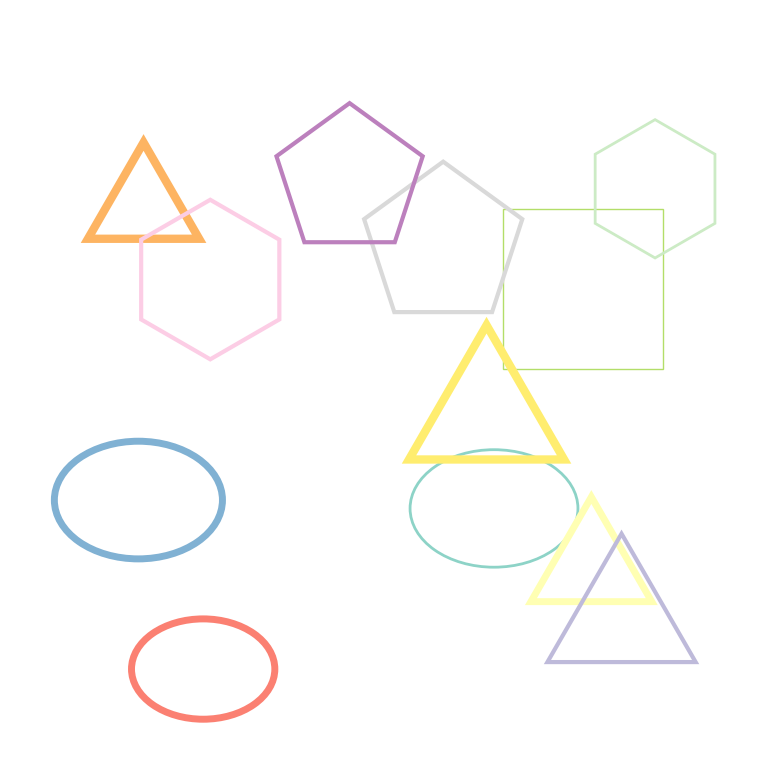[{"shape": "oval", "thickness": 1, "radius": 0.55, "center": [0.642, 0.34]}, {"shape": "triangle", "thickness": 2.5, "radius": 0.45, "center": [0.768, 0.264]}, {"shape": "triangle", "thickness": 1.5, "radius": 0.56, "center": [0.807, 0.196]}, {"shape": "oval", "thickness": 2.5, "radius": 0.47, "center": [0.264, 0.131]}, {"shape": "oval", "thickness": 2.5, "radius": 0.55, "center": [0.18, 0.351]}, {"shape": "triangle", "thickness": 3, "radius": 0.42, "center": [0.186, 0.732]}, {"shape": "square", "thickness": 0.5, "radius": 0.52, "center": [0.758, 0.625]}, {"shape": "hexagon", "thickness": 1.5, "radius": 0.52, "center": [0.273, 0.637]}, {"shape": "pentagon", "thickness": 1.5, "radius": 0.54, "center": [0.576, 0.682]}, {"shape": "pentagon", "thickness": 1.5, "radius": 0.5, "center": [0.454, 0.766]}, {"shape": "hexagon", "thickness": 1, "radius": 0.45, "center": [0.851, 0.755]}, {"shape": "triangle", "thickness": 3, "radius": 0.58, "center": [0.632, 0.461]}]